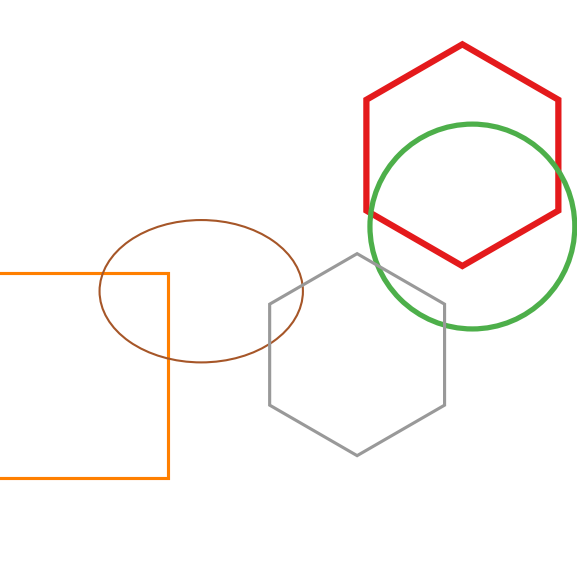[{"shape": "hexagon", "thickness": 3, "radius": 0.96, "center": [0.801, 0.73]}, {"shape": "circle", "thickness": 2.5, "radius": 0.89, "center": [0.818, 0.607]}, {"shape": "square", "thickness": 1.5, "radius": 0.88, "center": [0.114, 0.349]}, {"shape": "oval", "thickness": 1, "radius": 0.88, "center": [0.348, 0.495]}, {"shape": "hexagon", "thickness": 1.5, "radius": 0.87, "center": [0.618, 0.385]}]